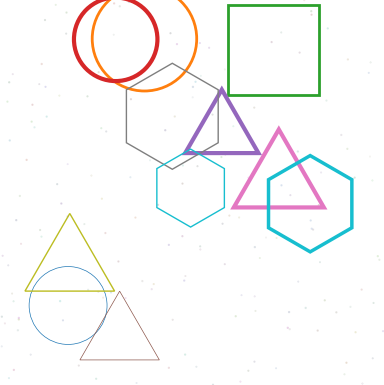[{"shape": "circle", "thickness": 0.5, "radius": 0.51, "center": [0.177, 0.207]}, {"shape": "circle", "thickness": 2, "radius": 0.68, "center": [0.375, 0.899]}, {"shape": "square", "thickness": 2, "radius": 0.59, "center": [0.71, 0.87]}, {"shape": "circle", "thickness": 3, "radius": 0.54, "center": [0.301, 0.898]}, {"shape": "triangle", "thickness": 3, "radius": 0.55, "center": [0.576, 0.657]}, {"shape": "triangle", "thickness": 0.5, "radius": 0.6, "center": [0.311, 0.125]}, {"shape": "triangle", "thickness": 3, "radius": 0.68, "center": [0.724, 0.529]}, {"shape": "hexagon", "thickness": 1, "radius": 0.69, "center": [0.448, 0.698]}, {"shape": "triangle", "thickness": 1, "radius": 0.67, "center": [0.181, 0.311]}, {"shape": "hexagon", "thickness": 1, "radius": 0.51, "center": [0.495, 0.511]}, {"shape": "hexagon", "thickness": 2.5, "radius": 0.62, "center": [0.806, 0.471]}]